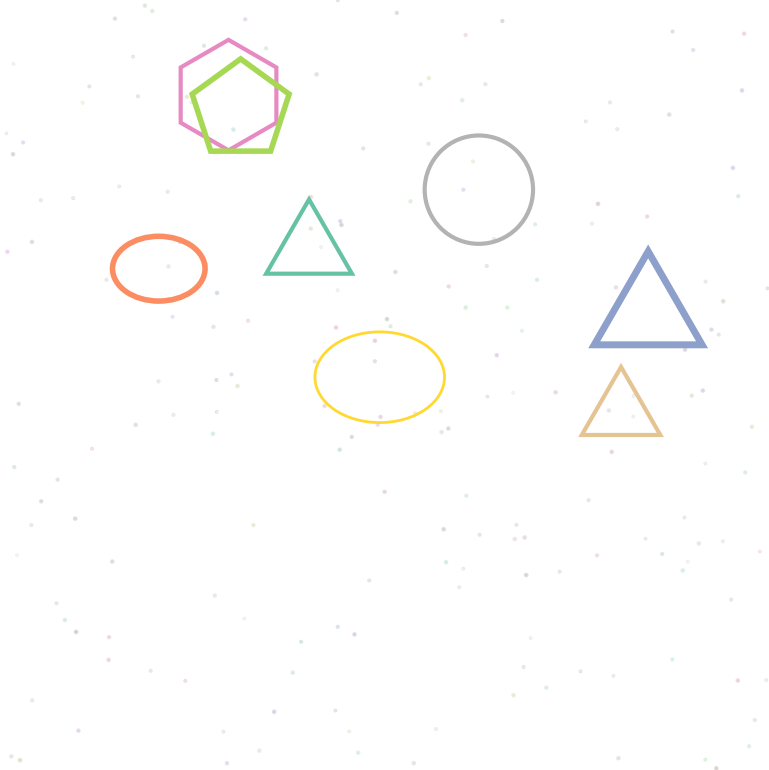[{"shape": "triangle", "thickness": 1.5, "radius": 0.32, "center": [0.401, 0.677]}, {"shape": "oval", "thickness": 2, "radius": 0.3, "center": [0.206, 0.651]}, {"shape": "triangle", "thickness": 2.5, "radius": 0.4, "center": [0.842, 0.593]}, {"shape": "hexagon", "thickness": 1.5, "radius": 0.36, "center": [0.297, 0.877]}, {"shape": "pentagon", "thickness": 2, "radius": 0.33, "center": [0.313, 0.857]}, {"shape": "oval", "thickness": 1, "radius": 0.42, "center": [0.493, 0.51]}, {"shape": "triangle", "thickness": 1.5, "radius": 0.29, "center": [0.807, 0.465]}, {"shape": "circle", "thickness": 1.5, "radius": 0.35, "center": [0.622, 0.754]}]